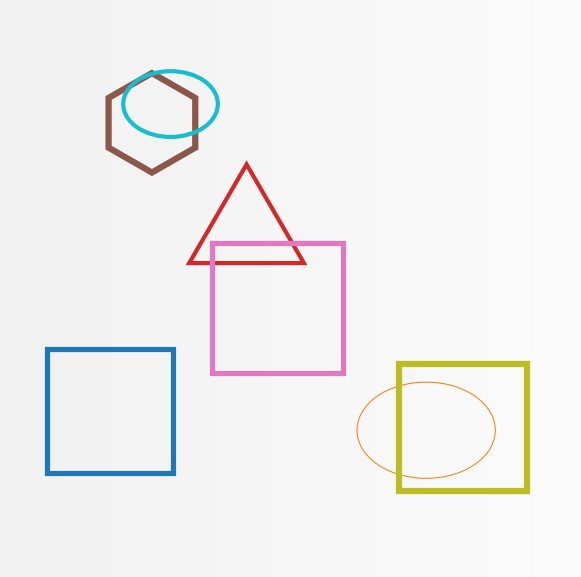[{"shape": "square", "thickness": 2.5, "radius": 0.54, "center": [0.19, 0.287]}, {"shape": "oval", "thickness": 0.5, "radius": 0.59, "center": [0.733, 0.254]}, {"shape": "triangle", "thickness": 2, "radius": 0.57, "center": [0.424, 0.601]}, {"shape": "hexagon", "thickness": 3, "radius": 0.43, "center": [0.261, 0.786]}, {"shape": "square", "thickness": 2.5, "radius": 0.57, "center": [0.478, 0.466]}, {"shape": "square", "thickness": 3, "radius": 0.55, "center": [0.796, 0.259]}, {"shape": "oval", "thickness": 2, "radius": 0.41, "center": [0.293, 0.819]}]